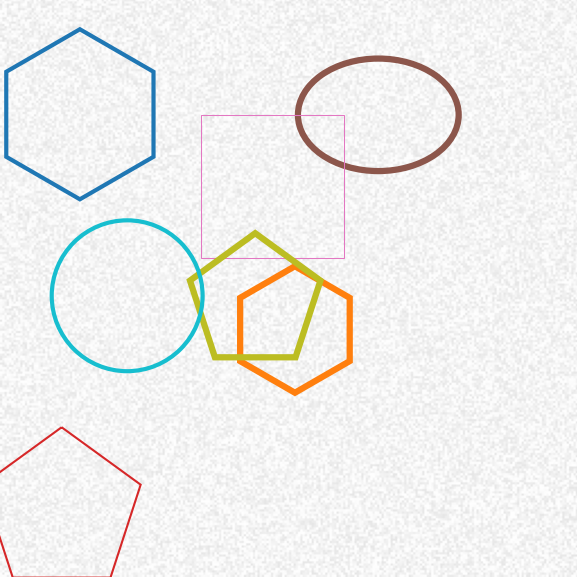[{"shape": "hexagon", "thickness": 2, "radius": 0.74, "center": [0.138, 0.801]}, {"shape": "hexagon", "thickness": 3, "radius": 0.55, "center": [0.511, 0.429]}, {"shape": "pentagon", "thickness": 1, "radius": 0.72, "center": [0.107, 0.115]}, {"shape": "oval", "thickness": 3, "radius": 0.7, "center": [0.655, 0.8]}, {"shape": "square", "thickness": 0.5, "radius": 0.62, "center": [0.472, 0.677]}, {"shape": "pentagon", "thickness": 3, "radius": 0.59, "center": [0.442, 0.477]}, {"shape": "circle", "thickness": 2, "radius": 0.65, "center": [0.22, 0.487]}]